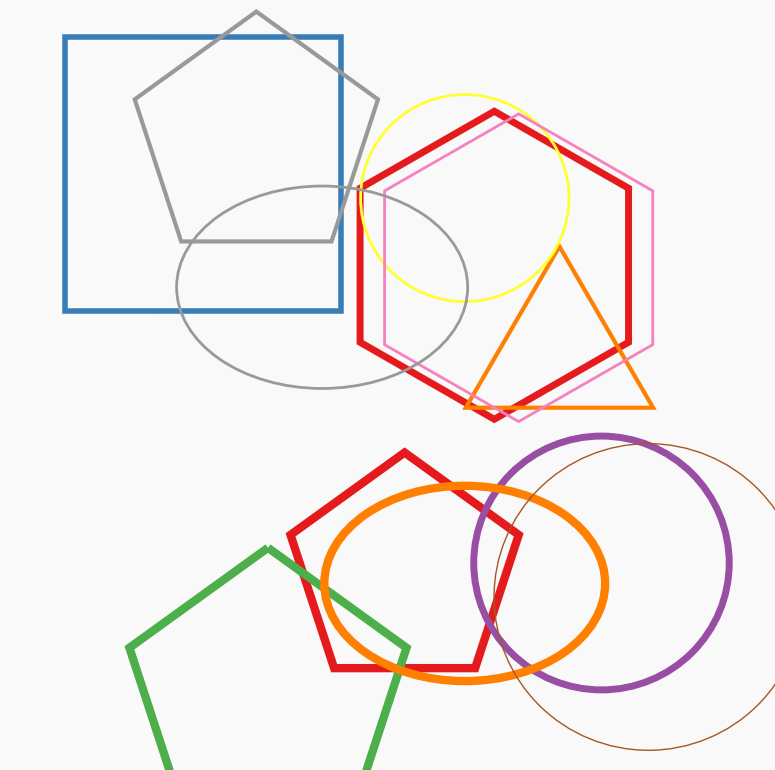[{"shape": "pentagon", "thickness": 3, "radius": 0.77, "center": [0.522, 0.258]}, {"shape": "hexagon", "thickness": 2.5, "radius": 1.0, "center": [0.638, 0.656]}, {"shape": "square", "thickness": 2, "radius": 0.89, "center": [0.262, 0.774]}, {"shape": "pentagon", "thickness": 3, "radius": 0.94, "center": [0.346, 0.101]}, {"shape": "circle", "thickness": 2.5, "radius": 0.82, "center": [0.776, 0.269]}, {"shape": "oval", "thickness": 3, "radius": 0.91, "center": [0.6, 0.242]}, {"shape": "triangle", "thickness": 1.5, "radius": 0.7, "center": [0.722, 0.54]}, {"shape": "circle", "thickness": 1, "radius": 0.67, "center": [0.6, 0.743]}, {"shape": "circle", "thickness": 0.5, "radius": 1.0, "center": [0.837, 0.225]}, {"shape": "hexagon", "thickness": 1, "radius": 1.0, "center": [0.669, 0.652]}, {"shape": "pentagon", "thickness": 1.5, "radius": 0.83, "center": [0.331, 0.82]}, {"shape": "oval", "thickness": 1, "radius": 0.94, "center": [0.416, 0.627]}]